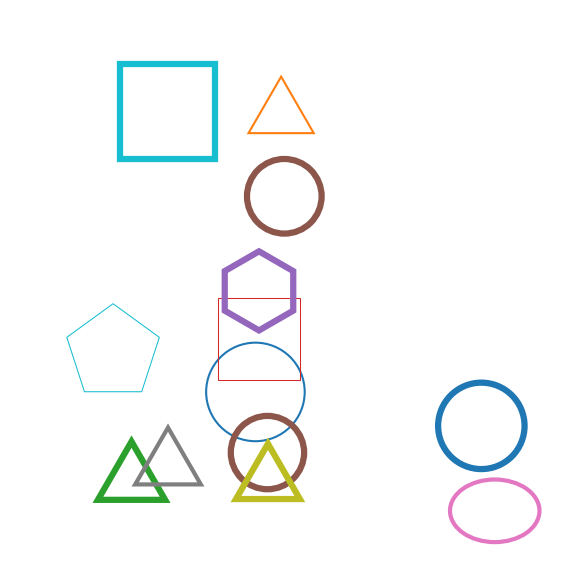[{"shape": "circle", "thickness": 3, "radius": 0.37, "center": [0.833, 0.262]}, {"shape": "circle", "thickness": 1, "radius": 0.43, "center": [0.442, 0.32]}, {"shape": "triangle", "thickness": 1, "radius": 0.33, "center": [0.487, 0.801]}, {"shape": "triangle", "thickness": 3, "radius": 0.34, "center": [0.228, 0.167]}, {"shape": "square", "thickness": 0.5, "radius": 0.35, "center": [0.448, 0.413]}, {"shape": "hexagon", "thickness": 3, "radius": 0.34, "center": [0.448, 0.495]}, {"shape": "circle", "thickness": 3, "radius": 0.32, "center": [0.463, 0.215]}, {"shape": "circle", "thickness": 3, "radius": 0.32, "center": [0.492, 0.659]}, {"shape": "oval", "thickness": 2, "radius": 0.39, "center": [0.857, 0.115]}, {"shape": "triangle", "thickness": 2, "radius": 0.33, "center": [0.291, 0.193]}, {"shape": "triangle", "thickness": 3, "radius": 0.32, "center": [0.464, 0.167]}, {"shape": "pentagon", "thickness": 0.5, "radius": 0.42, "center": [0.196, 0.389]}, {"shape": "square", "thickness": 3, "radius": 0.41, "center": [0.29, 0.806]}]